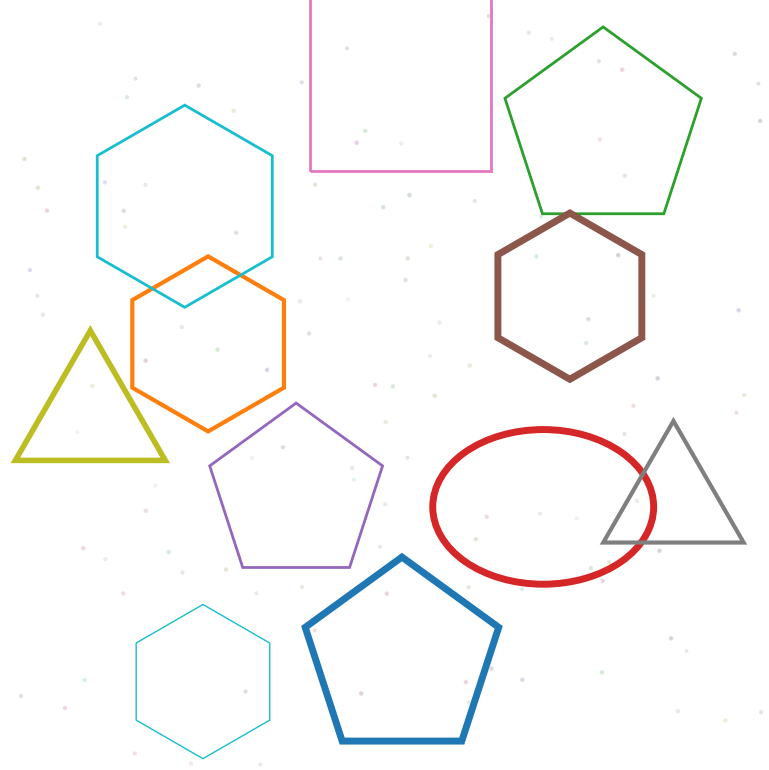[{"shape": "pentagon", "thickness": 2.5, "radius": 0.66, "center": [0.522, 0.144]}, {"shape": "hexagon", "thickness": 1.5, "radius": 0.57, "center": [0.27, 0.553]}, {"shape": "pentagon", "thickness": 1, "radius": 0.67, "center": [0.783, 0.831]}, {"shape": "oval", "thickness": 2.5, "radius": 0.72, "center": [0.705, 0.342]}, {"shape": "pentagon", "thickness": 1, "radius": 0.59, "center": [0.385, 0.358]}, {"shape": "hexagon", "thickness": 2.5, "radius": 0.54, "center": [0.74, 0.615]}, {"shape": "square", "thickness": 1, "radius": 0.59, "center": [0.52, 0.895]}, {"shape": "triangle", "thickness": 1.5, "radius": 0.53, "center": [0.875, 0.348]}, {"shape": "triangle", "thickness": 2, "radius": 0.56, "center": [0.117, 0.458]}, {"shape": "hexagon", "thickness": 0.5, "radius": 0.5, "center": [0.264, 0.115]}, {"shape": "hexagon", "thickness": 1, "radius": 0.66, "center": [0.24, 0.732]}]